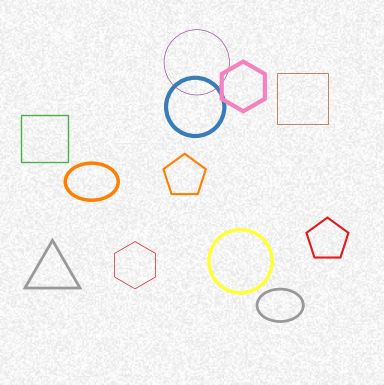[{"shape": "hexagon", "thickness": 0.5, "radius": 0.31, "center": [0.351, 0.311]}, {"shape": "pentagon", "thickness": 1.5, "radius": 0.29, "center": [0.851, 0.378]}, {"shape": "circle", "thickness": 3, "radius": 0.38, "center": [0.507, 0.722]}, {"shape": "square", "thickness": 1, "radius": 0.31, "center": [0.116, 0.64]}, {"shape": "circle", "thickness": 0.5, "radius": 0.42, "center": [0.511, 0.838]}, {"shape": "oval", "thickness": 2.5, "radius": 0.34, "center": [0.238, 0.528]}, {"shape": "pentagon", "thickness": 1.5, "radius": 0.29, "center": [0.48, 0.543]}, {"shape": "circle", "thickness": 2.5, "radius": 0.41, "center": [0.625, 0.321]}, {"shape": "square", "thickness": 0.5, "radius": 0.33, "center": [0.786, 0.744]}, {"shape": "hexagon", "thickness": 3, "radius": 0.32, "center": [0.632, 0.776]}, {"shape": "oval", "thickness": 2, "radius": 0.3, "center": [0.728, 0.207]}, {"shape": "triangle", "thickness": 2, "radius": 0.41, "center": [0.136, 0.293]}]